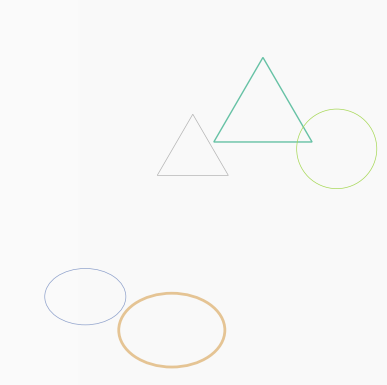[{"shape": "triangle", "thickness": 1, "radius": 0.73, "center": [0.679, 0.704]}, {"shape": "oval", "thickness": 0.5, "radius": 0.52, "center": [0.22, 0.229]}, {"shape": "circle", "thickness": 0.5, "radius": 0.52, "center": [0.869, 0.613]}, {"shape": "oval", "thickness": 2, "radius": 0.68, "center": [0.443, 0.143]}, {"shape": "triangle", "thickness": 0.5, "radius": 0.53, "center": [0.498, 0.597]}]